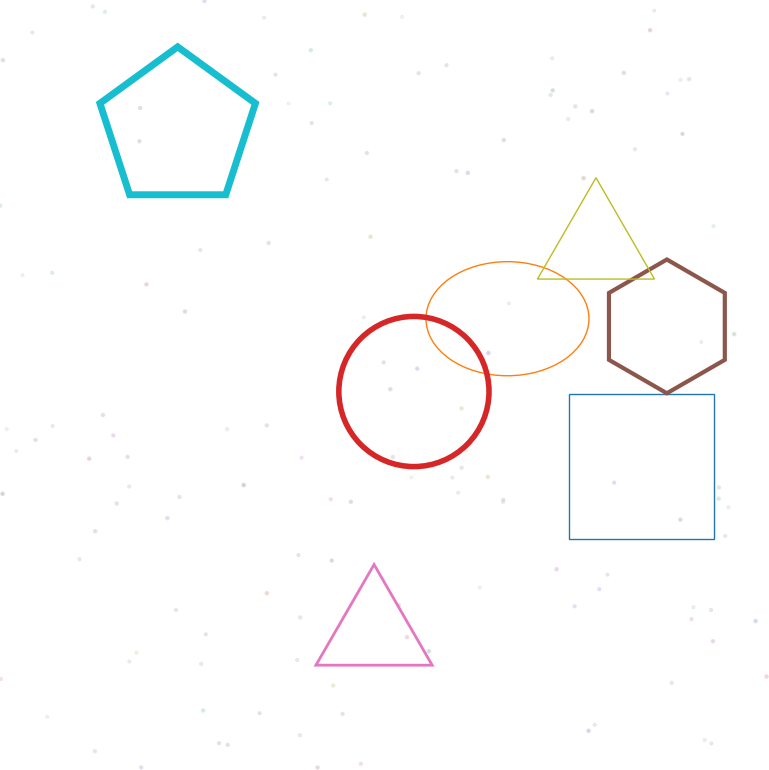[{"shape": "square", "thickness": 0.5, "radius": 0.47, "center": [0.833, 0.394]}, {"shape": "oval", "thickness": 0.5, "radius": 0.53, "center": [0.659, 0.586]}, {"shape": "circle", "thickness": 2, "radius": 0.49, "center": [0.538, 0.492]}, {"shape": "hexagon", "thickness": 1.5, "radius": 0.43, "center": [0.866, 0.576]}, {"shape": "triangle", "thickness": 1, "radius": 0.44, "center": [0.486, 0.18]}, {"shape": "triangle", "thickness": 0.5, "radius": 0.44, "center": [0.774, 0.681]}, {"shape": "pentagon", "thickness": 2.5, "radius": 0.53, "center": [0.231, 0.833]}]